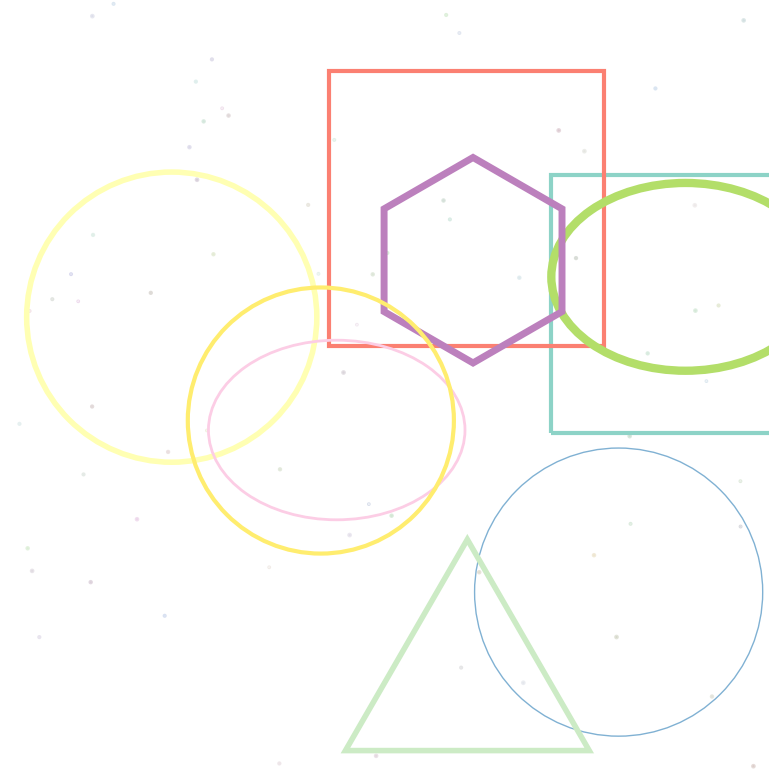[{"shape": "square", "thickness": 1.5, "radius": 0.84, "center": [0.883, 0.605]}, {"shape": "circle", "thickness": 2, "radius": 0.94, "center": [0.223, 0.588]}, {"shape": "square", "thickness": 1.5, "radius": 0.89, "center": [0.606, 0.729]}, {"shape": "circle", "thickness": 0.5, "radius": 0.94, "center": [0.803, 0.231]}, {"shape": "oval", "thickness": 3, "radius": 0.87, "center": [0.89, 0.64]}, {"shape": "oval", "thickness": 1, "radius": 0.83, "center": [0.437, 0.442]}, {"shape": "hexagon", "thickness": 2.5, "radius": 0.67, "center": [0.614, 0.662]}, {"shape": "triangle", "thickness": 2, "radius": 0.91, "center": [0.607, 0.117]}, {"shape": "circle", "thickness": 1.5, "radius": 0.86, "center": [0.417, 0.454]}]